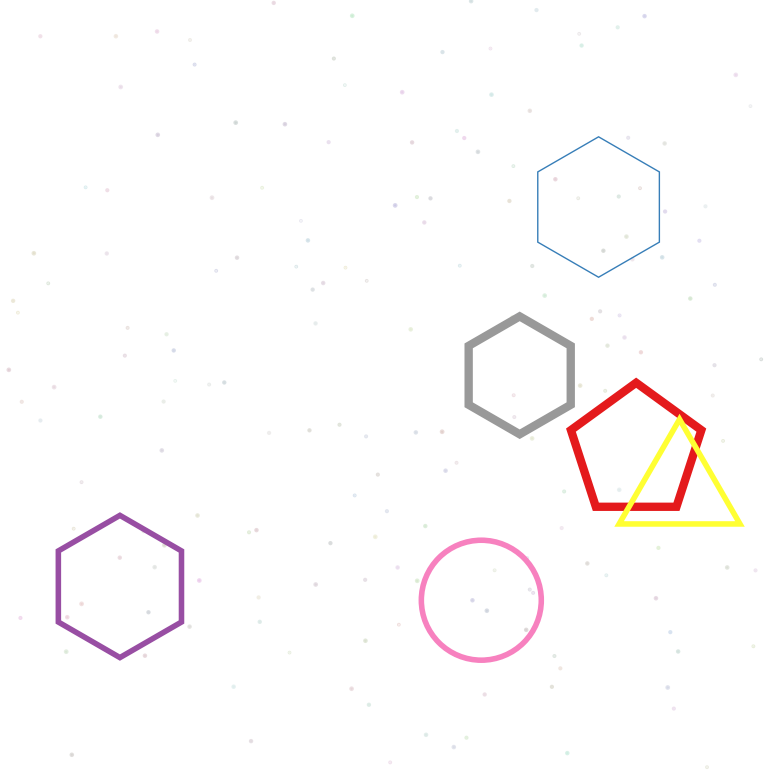[{"shape": "pentagon", "thickness": 3, "radius": 0.45, "center": [0.826, 0.414]}, {"shape": "hexagon", "thickness": 0.5, "radius": 0.46, "center": [0.777, 0.731]}, {"shape": "hexagon", "thickness": 2, "radius": 0.46, "center": [0.156, 0.238]}, {"shape": "triangle", "thickness": 2, "radius": 0.45, "center": [0.883, 0.365]}, {"shape": "circle", "thickness": 2, "radius": 0.39, "center": [0.625, 0.221]}, {"shape": "hexagon", "thickness": 3, "radius": 0.38, "center": [0.675, 0.513]}]